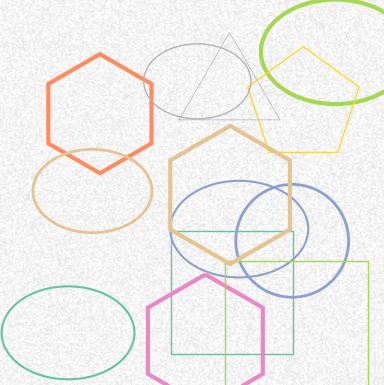[{"shape": "square", "thickness": 1, "radius": 0.79, "center": [0.602, 0.241]}, {"shape": "oval", "thickness": 1.5, "radius": 0.86, "center": [0.177, 0.136]}, {"shape": "hexagon", "thickness": 3, "radius": 0.77, "center": [0.259, 0.705]}, {"shape": "circle", "thickness": 2, "radius": 0.73, "center": [0.759, 0.374]}, {"shape": "oval", "thickness": 1.5, "radius": 0.9, "center": [0.621, 0.405]}, {"shape": "hexagon", "thickness": 3, "radius": 0.86, "center": [0.533, 0.115]}, {"shape": "square", "thickness": 1, "radius": 0.93, "center": [0.77, 0.136]}, {"shape": "oval", "thickness": 3, "radius": 0.97, "center": [0.871, 0.865]}, {"shape": "pentagon", "thickness": 1, "radius": 0.76, "center": [0.788, 0.727]}, {"shape": "oval", "thickness": 2, "radius": 0.77, "center": [0.24, 0.504]}, {"shape": "hexagon", "thickness": 3, "radius": 0.9, "center": [0.598, 0.494]}, {"shape": "oval", "thickness": 1, "radius": 0.7, "center": [0.513, 0.789]}, {"shape": "triangle", "thickness": 0.5, "radius": 0.76, "center": [0.596, 0.764]}]